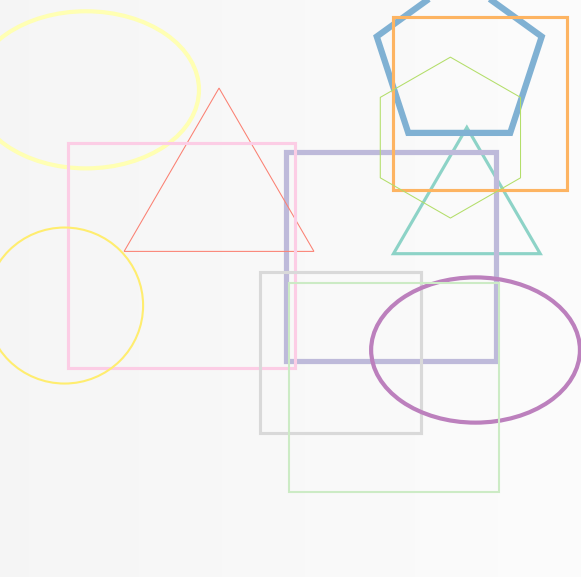[{"shape": "triangle", "thickness": 1.5, "radius": 0.73, "center": [0.803, 0.633]}, {"shape": "oval", "thickness": 2, "radius": 0.97, "center": [0.148, 0.844]}, {"shape": "square", "thickness": 2.5, "radius": 0.9, "center": [0.673, 0.555]}, {"shape": "triangle", "thickness": 0.5, "radius": 0.94, "center": [0.377, 0.658]}, {"shape": "pentagon", "thickness": 3, "radius": 0.75, "center": [0.79, 0.89]}, {"shape": "square", "thickness": 1.5, "radius": 0.75, "center": [0.826, 0.82]}, {"shape": "hexagon", "thickness": 0.5, "radius": 0.7, "center": [0.775, 0.761]}, {"shape": "square", "thickness": 1.5, "radius": 0.97, "center": [0.312, 0.556]}, {"shape": "square", "thickness": 1.5, "radius": 0.69, "center": [0.586, 0.389]}, {"shape": "oval", "thickness": 2, "radius": 0.9, "center": [0.818, 0.393]}, {"shape": "square", "thickness": 1, "radius": 0.9, "center": [0.678, 0.328]}, {"shape": "circle", "thickness": 1, "radius": 0.68, "center": [0.111, 0.47]}]